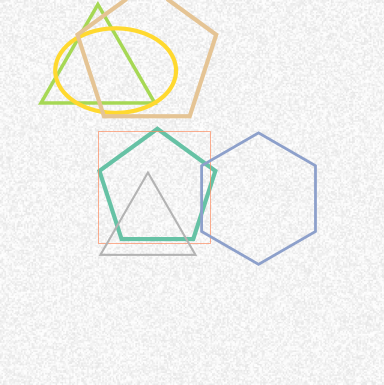[{"shape": "pentagon", "thickness": 3, "radius": 0.79, "center": [0.409, 0.507]}, {"shape": "square", "thickness": 0.5, "radius": 0.73, "center": [0.401, 0.514]}, {"shape": "hexagon", "thickness": 2, "radius": 0.85, "center": [0.672, 0.484]}, {"shape": "triangle", "thickness": 2.5, "radius": 0.85, "center": [0.254, 0.818]}, {"shape": "oval", "thickness": 3, "radius": 0.78, "center": [0.3, 0.817]}, {"shape": "pentagon", "thickness": 3, "radius": 0.95, "center": [0.381, 0.851]}, {"shape": "triangle", "thickness": 1.5, "radius": 0.71, "center": [0.384, 0.409]}]